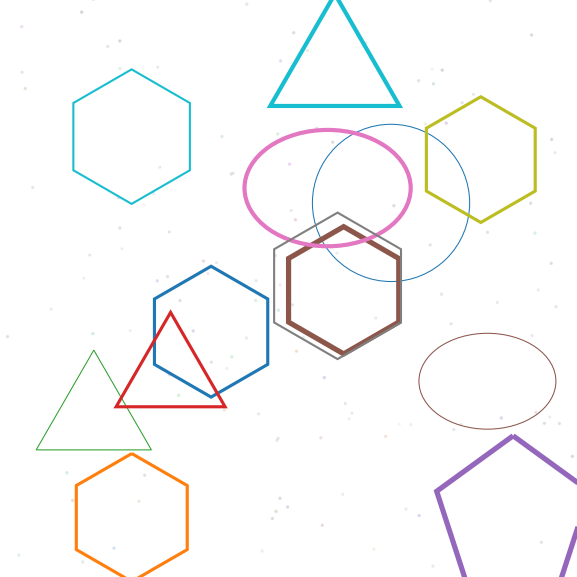[{"shape": "circle", "thickness": 0.5, "radius": 0.68, "center": [0.677, 0.648]}, {"shape": "hexagon", "thickness": 1.5, "radius": 0.57, "center": [0.366, 0.425]}, {"shape": "hexagon", "thickness": 1.5, "radius": 0.55, "center": [0.228, 0.103]}, {"shape": "triangle", "thickness": 0.5, "radius": 0.58, "center": [0.162, 0.278]}, {"shape": "triangle", "thickness": 1.5, "radius": 0.54, "center": [0.295, 0.349]}, {"shape": "pentagon", "thickness": 2.5, "radius": 0.7, "center": [0.889, 0.105]}, {"shape": "hexagon", "thickness": 2.5, "radius": 0.55, "center": [0.595, 0.496]}, {"shape": "oval", "thickness": 0.5, "radius": 0.59, "center": [0.844, 0.339]}, {"shape": "oval", "thickness": 2, "radius": 0.72, "center": [0.567, 0.673]}, {"shape": "hexagon", "thickness": 1, "radius": 0.63, "center": [0.585, 0.504]}, {"shape": "hexagon", "thickness": 1.5, "radius": 0.54, "center": [0.833, 0.723]}, {"shape": "triangle", "thickness": 2, "radius": 0.65, "center": [0.58, 0.88]}, {"shape": "hexagon", "thickness": 1, "radius": 0.58, "center": [0.228, 0.763]}]